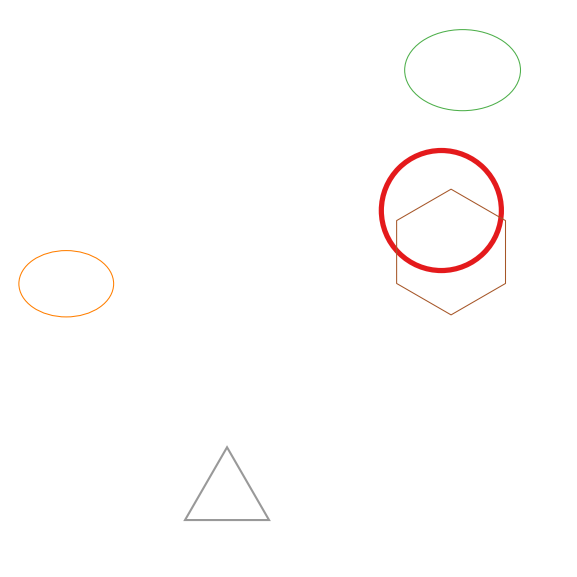[{"shape": "circle", "thickness": 2.5, "radius": 0.52, "center": [0.764, 0.635]}, {"shape": "oval", "thickness": 0.5, "radius": 0.5, "center": [0.801, 0.878]}, {"shape": "oval", "thickness": 0.5, "radius": 0.41, "center": [0.115, 0.508]}, {"shape": "hexagon", "thickness": 0.5, "radius": 0.54, "center": [0.781, 0.563]}, {"shape": "triangle", "thickness": 1, "radius": 0.42, "center": [0.393, 0.141]}]